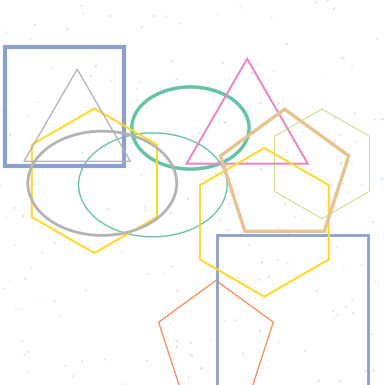[{"shape": "oval", "thickness": 2.5, "radius": 0.76, "center": [0.495, 0.667]}, {"shape": "oval", "thickness": 1, "radius": 0.96, "center": [0.397, 0.52]}, {"shape": "pentagon", "thickness": 1, "radius": 0.78, "center": [0.561, 0.115]}, {"shape": "square", "thickness": 3, "radius": 0.77, "center": [0.167, 0.724]}, {"shape": "square", "thickness": 2, "radius": 0.98, "center": [0.76, 0.193]}, {"shape": "triangle", "thickness": 1.5, "radius": 0.91, "center": [0.642, 0.666]}, {"shape": "hexagon", "thickness": 0.5, "radius": 0.71, "center": [0.836, 0.574]}, {"shape": "hexagon", "thickness": 1.5, "radius": 0.97, "center": [0.687, 0.423]}, {"shape": "hexagon", "thickness": 1.5, "radius": 0.94, "center": [0.245, 0.53]}, {"shape": "pentagon", "thickness": 2.5, "radius": 0.88, "center": [0.739, 0.541]}, {"shape": "oval", "thickness": 2, "radius": 0.97, "center": [0.266, 0.524]}, {"shape": "triangle", "thickness": 1, "radius": 0.8, "center": [0.201, 0.661]}]